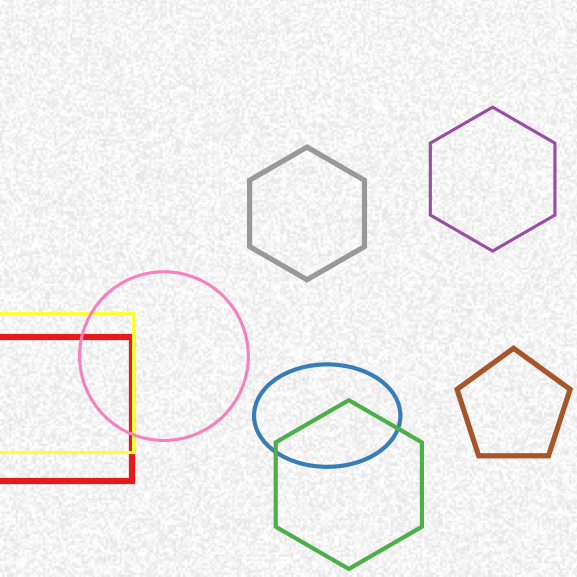[{"shape": "square", "thickness": 3, "radius": 0.62, "center": [0.104, 0.291]}, {"shape": "oval", "thickness": 2, "radius": 0.63, "center": [0.567, 0.279]}, {"shape": "hexagon", "thickness": 2, "radius": 0.73, "center": [0.604, 0.16]}, {"shape": "hexagon", "thickness": 1.5, "radius": 0.62, "center": [0.853, 0.689]}, {"shape": "square", "thickness": 1.5, "radius": 0.6, "center": [0.111, 0.337]}, {"shape": "pentagon", "thickness": 2.5, "radius": 0.51, "center": [0.889, 0.293]}, {"shape": "circle", "thickness": 1.5, "radius": 0.73, "center": [0.284, 0.382]}, {"shape": "hexagon", "thickness": 2.5, "radius": 0.57, "center": [0.532, 0.63]}]